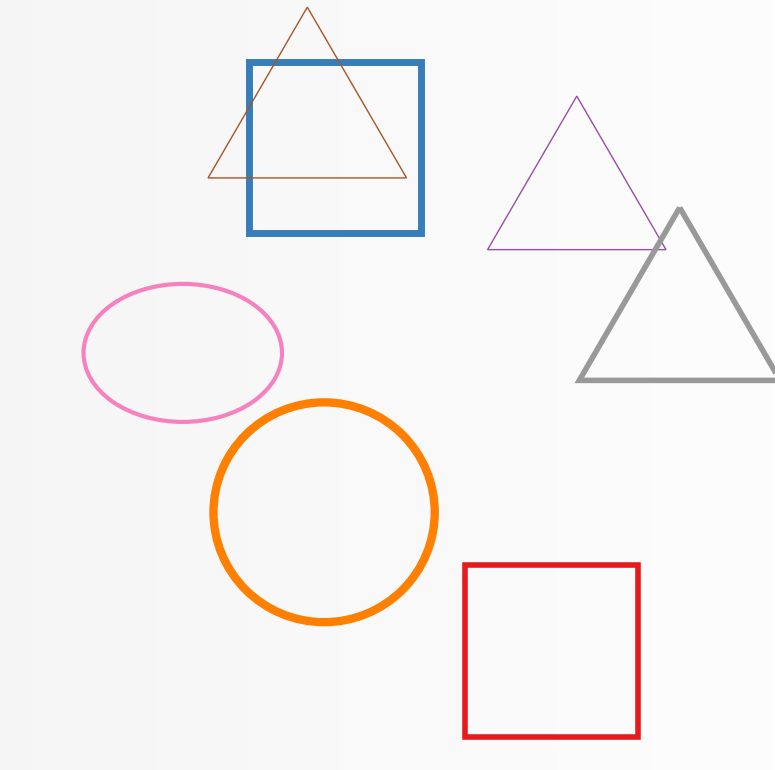[{"shape": "square", "thickness": 2, "radius": 0.56, "center": [0.712, 0.155]}, {"shape": "square", "thickness": 2.5, "radius": 0.55, "center": [0.432, 0.808]}, {"shape": "triangle", "thickness": 0.5, "radius": 0.66, "center": [0.744, 0.742]}, {"shape": "circle", "thickness": 3, "radius": 0.71, "center": [0.418, 0.335]}, {"shape": "triangle", "thickness": 0.5, "radius": 0.74, "center": [0.397, 0.843]}, {"shape": "oval", "thickness": 1.5, "radius": 0.64, "center": [0.236, 0.542]}, {"shape": "triangle", "thickness": 2, "radius": 0.75, "center": [0.877, 0.581]}]